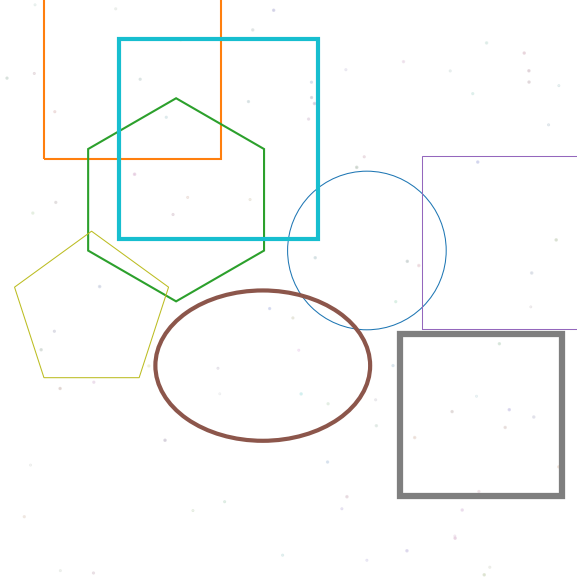[{"shape": "circle", "thickness": 0.5, "radius": 0.69, "center": [0.635, 0.565]}, {"shape": "square", "thickness": 1, "radius": 0.76, "center": [0.23, 0.877]}, {"shape": "hexagon", "thickness": 1, "radius": 0.88, "center": [0.305, 0.653]}, {"shape": "square", "thickness": 0.5, "radius": 0.75, "center": [0.88, 0.579]}, {"shape": "oval", "thickness": 2, "radius": 0.93, "center": [0.455, 0.366]}, {"shape": "square", "thickness": 3, "radius": 0.7, "center": [0.833, 0.281]}, {"shape": "pentagon", "thickness": 0.5, "radius": 0.7, "center": [0.159, 0.459]}, {"shape": "square", "thickness": 2, "radius": 0.86, "center": [0.378, 0.758]}]